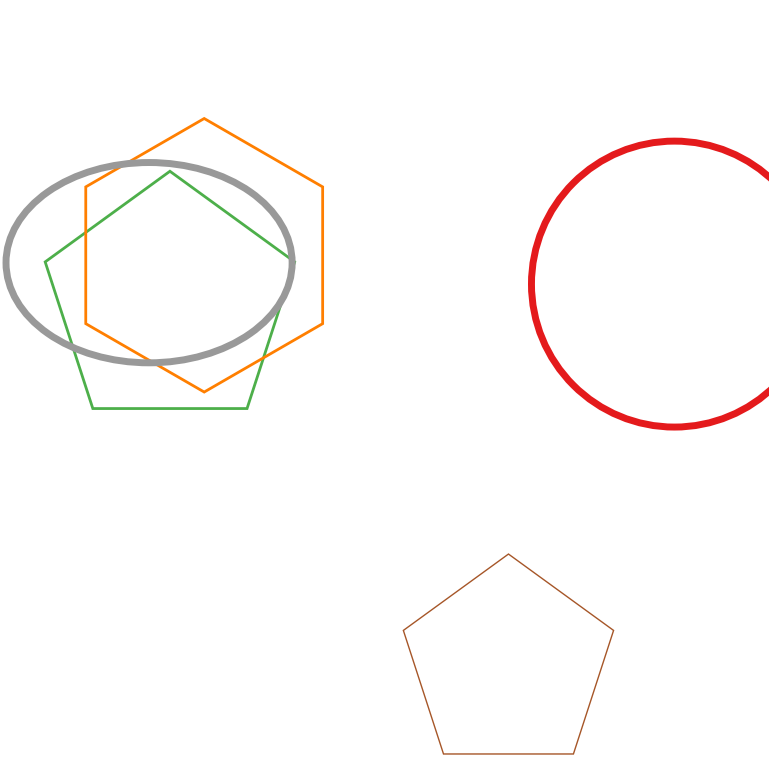[{"shape": "circle", "thickness": 2.5, "radius": 0.93, "center": [0.876, 0.631]}, {"shape": "pentagon", "thickness": 1, "radius": 0.85, "center": [0.221, 0.607]}, {"shape": "hexagon", "thickness": 1, "radius": 0.89, "center": [0.265, 0.668]}, {"shape": "pentagon", "thickness": 0.5, "radius": 0.72, "center": [0.66, 0.137]}, {"shape": "oval", "thickness": 2.5, "radius": 0.93, "center": [0.194, 0.659]}]